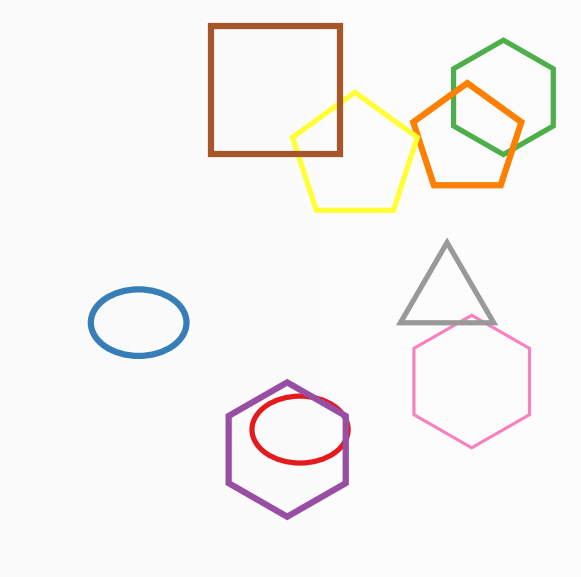[{"shape": "oval", "thickness": 2.5, "radius": 0.41, "center": [0.516, 0.255]}, {"shape": "oval", "thickness": 3, "radius": 0.41, "center": [0.239, 0.44]}, {"shape": "hexagon", "thickness": 2.5, "radius": 0.5, "center": [0.866, 0.831]}, {"shape": "hexagon", "thickness": 3, "radius": 0.58, "center": [0.494, 0.221]}, {"shape": "pentagon", "thickness": 3, "radius": 0.49, "center": [0.804, 0.757]}, {"shape": "pentagon", "thickness": 2.5, "radius": 0.56, "center": [0.611, 0.726]}, {"shape": "square", "thickness": 3, "radius": 0.56, "center": [0.474, 0.843]}, {"shape": "hexagon", "thickness": 1.5, "radius": 0.57, "center": [0.812, 0.338]}, {"shape": "triangle", "thickness": 2.5, "radius": 0.46, "center": [0.769, 0.487]}]